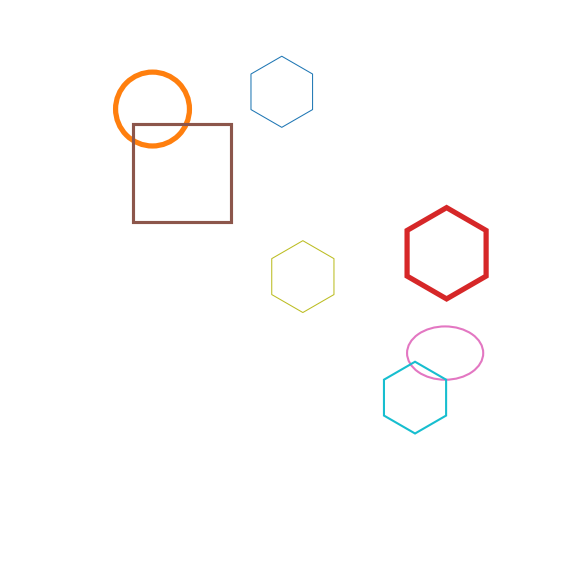[{"shape": "hexagon", "thickness": 0.5, "radius": 0.31, "center": [0.488, 0.84]}, {"shape": "circle", "thickness": 2.5, "radius": 0.32, "center": [0.264, 0.81]}, {"shape": "hexagon", "thickness": 2.5, "radius": 0.4, "center": [0.773, 0.561]}, {"shape": "square", "thickness": 1.5, "radius": 0.42, "center": [0.315, 0.699]}, {"shape": "oval", "thickness": 1, "radius": 0.33, "center": [0.771, 0.388]}, {"shape": "hexagon", "thickness": 0.5, "radius": 0.31, "center": [0.524, 0.52]}, {"shape": "hexagon", "thickness": 1, "radius": 0.31, "center": [0.719, 0.311]}]